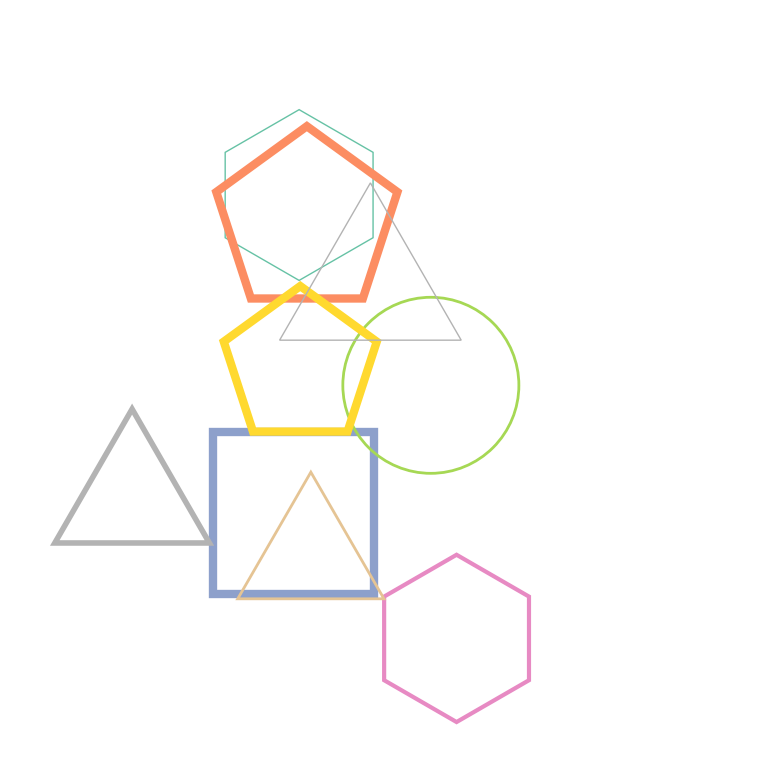[{"shape": "hexagon", "thickness": 0.5, "radius": 0.55, "center": [0.388, 0.747]}, {"shape": "pentagon", "thickness": 3, "radius": 0.62, "center": [0.399, 0.712]}, {"shape": "square", "thickness": 3, "radius": 0.52, "center": [0.381, 0.334]}, {"shape": "hexagon", "thickness": 1.5, "radius": 0.54, "center": [0.593, 0.171]}, {"shape": "circle", "thickness": 1, "radius": 0.57, "center": [0.56, 0.5]}, {"shape": "pentagon", "thickness": 3, "radius": 0.52, "center": [0.39, 0.524]}, {"shape": "triangle", "thickness": 1, "radius": 0.55, "center": [0.404, 0.277]}, {"shape": "triangle", "thickness": 2, "radius": 0.58, "center": [0.172, 0.353]}, {"shape": "triangle", "thickness": 0.5, "radius": 0.68, "center": [0.481, 0.626]}]